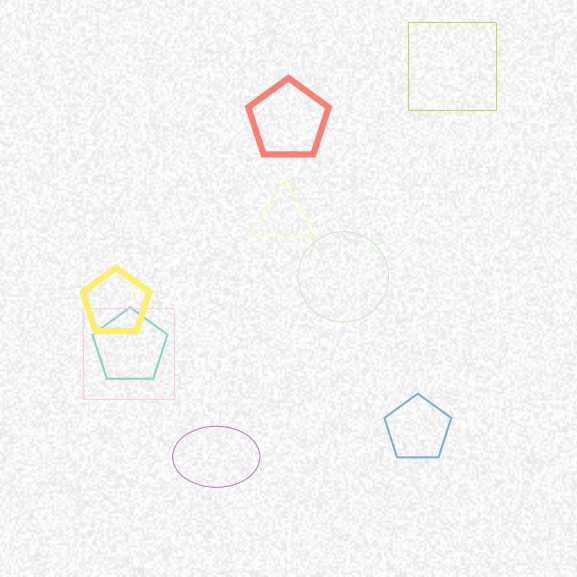[{"shape": "pentagon", "thickness": 1, "radius": 0.34, "center": [0.225, 0.399]}, {"shape": "triangle", "thickness": 0.5, "radius": 0.33, "center": [0.492, 0.623]}, {"shape": "pentagon", "thickness": 3, "radius": 0.37, "center": [0.499, 0.791]}, {"shape": "pentagon", "thickness": 1, "radius": 0.3, "center": [0.724, 0.257]}, {"shape": "square", "thickness": 0.5, "radius": 0.38, "center": [0.783, 0.885]}, {"shape": "square", "thickness": 0.5, "radius": 0.4, "center": [0.223, 0.386]}, {"shape": "oval", "thickness": 0.5, "radius": 0.38, "center": [0.375, 0.208]}, {"shape": "circle", "thickness": 0.5, "radius": 0.39, "center": [0.595, 0.52]}, {"shape": "pentagon", "thickness": 3, "radius": 0.3, "center": [0.201, 0.475]}]